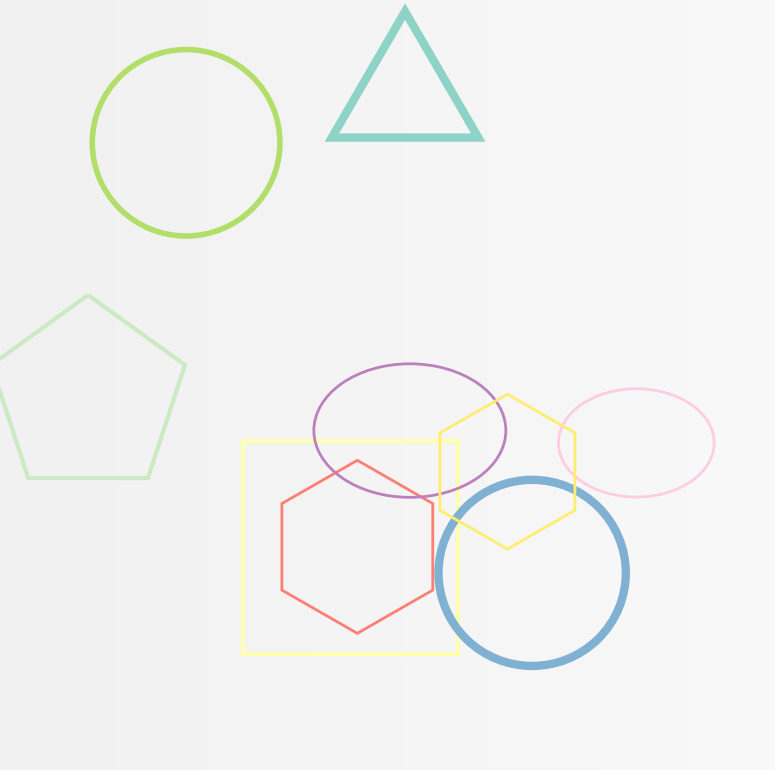[{"shape": "triangle", "thickness": 3, "radius": 0.55, "center": [0.523, 0.876]}, {"shape": "square", "thickness": 1.5, "radius": 0.69, "center": [0.453, 0.289]}, {"shape": "hexagon", "thickness": 1, "radius": 0.56, "center": [0.461, 0.29]}, {"shape": "circle", "thickness": 3, "radius": 0.6, "center": [0.687, 0.256]}, {"shape": "circle", "thickness": 2, "radius": 0.61, "center": [0.24, 0.815]}, {"shape": "oval", "thickness": 1, "radius": 0.5, "center": [0.821, 0.425]}, {"shape": "oval", "thickness": 1, "radius": 0.62, "center": [0.529, 0.441]}, {"shape": "pentagon", "thickness": 1.5, "radius": 0.66, "center": [0.114, 0.485]}, {"shape": "hexagon", "thickness": 1, "radius": 0.5, "center": [0.655, 0.388]}]